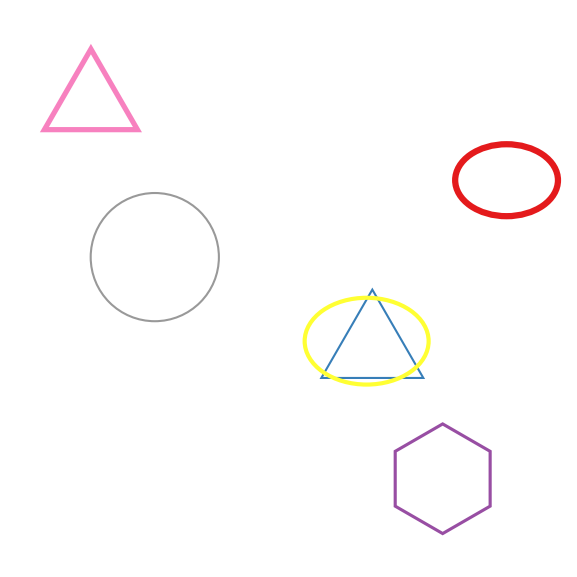[{"shape": "oval", "thickness": 3, "radius": 0.45, "center": [0.877, 0.687]}, {"shape": "triangle", "thickness": 1, "radius": 0.51, "center": [0.645, 0.396]}, {"shape": "hexagon", "thickness": 1.5, "radius": 0.47, "center": [0.767, 0.17]}, {"shape": "oval", "thickness": 2, "radius": 0.54, "center": [0.635, 0.408]}, {"shape": "triangle", "thickness": 2.5, "radius": 0.47, "center": [0.157, 0.821]}, {"shape": "circle", "thickness": 1, "radius": 0.55, "center": [0.268, 0.554]}]